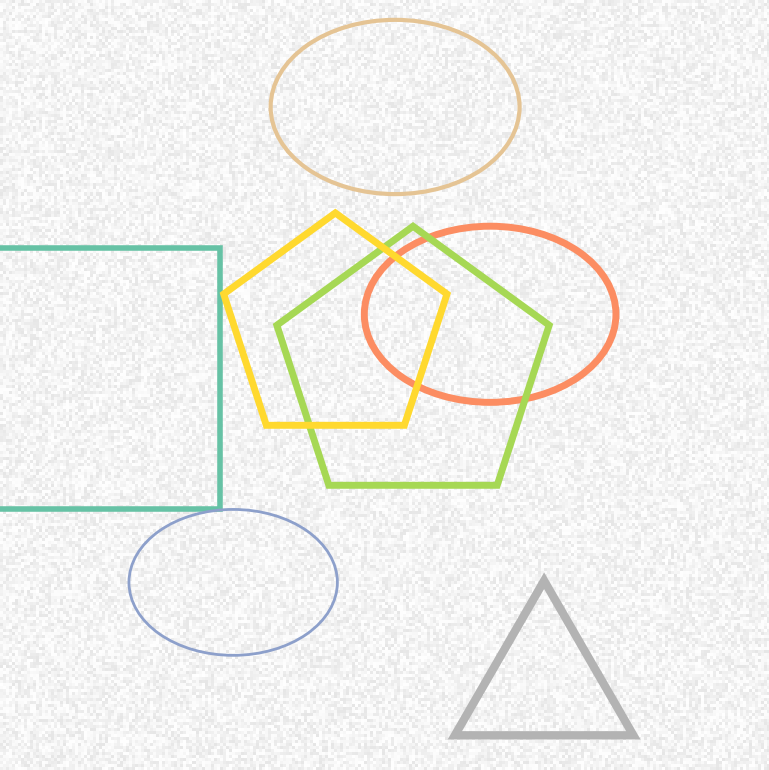[{"shape": "square", "thickness": 2, "radius": 0.85, "center": [0.117, 0.508]}, {"shape": "oval", "thickness": 2.5, "radius": 0.82, "center": [0.637, 0.592]}, {"shape": "oval", "thickness": 1, "radius": 0.68, "center": [0.303, 0.244]}, {"shape": "pentagon", "thickness": 2.5, "radius": 0.93, "center": [0.536, 0.52]}, {"shape": "pentagon", "thickness": 2.5, "radius": 0.76, "center": [0.436, 0.571]}, {"shape": "oval", "thickness": 1.5, "radius": 0.81, "center": [0.513, 0.861]}, {"shape": "triangle", "thickness": 3, "radius": 0.67, "center": [0.707, 0.112]}]